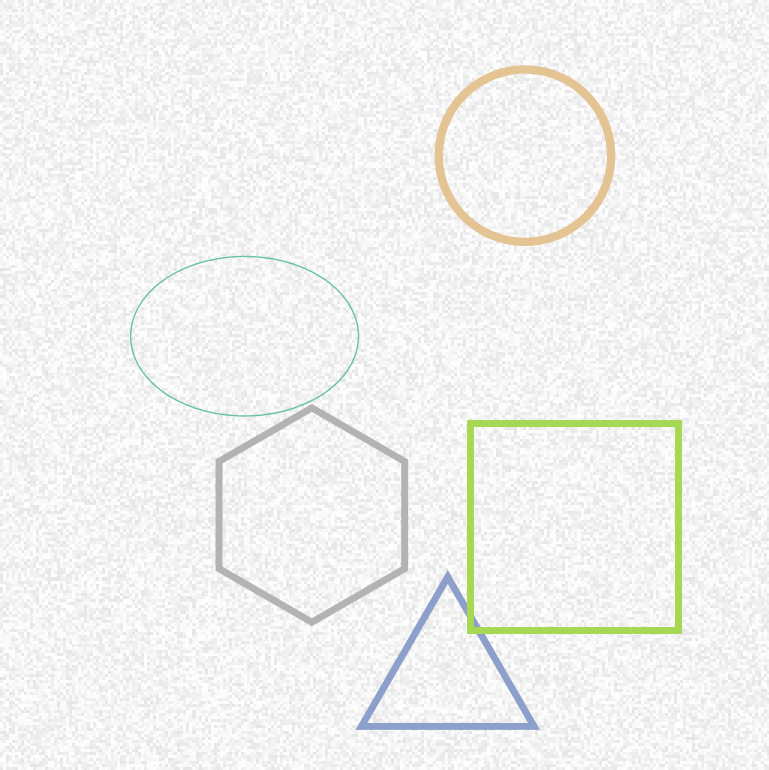[{"shape": "oval", "thickness": 0.5, "radius": 0.74, "center": [0.318, 0.563]}, {"shape": "triangle", "thickness": 2.5, "radius": 0.65, "center": [0.581, 0.121]}, {"shape": "square", "thickness": 2.5, "radius": 0.67, "center": [0.746, 0.316]}, {"shape": "circle", "thickness": 3, "radius": 0.56, "center": [0.682, 0.798]}, {"shape": "hexagon", "thickness": 2.5, "radius": 0.7, "center": [0.405, 0.331]}]